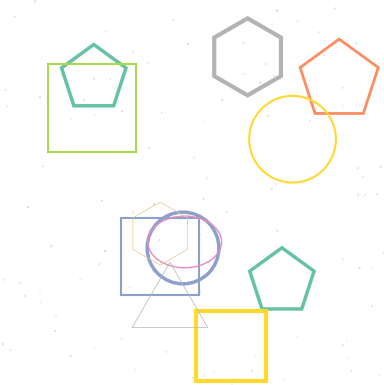[{"shape": "pentagon", "thickness": 2.5, "radius": 0.44, "center": [0.732, 0.269]}, {"shape": "pentagon", "thickness": 2.5, "radius": 0.44, "center": [0.244, 0.796]}, {"shape": "pentagon", "thickness": 2, "radius": 0.53, "center": [0.881, 0.792]}, {"shape": "square", "thickness": 1.5, "radius": 0.5, "center": [0.415, 0.334]}, {"shape": "circle", "thickness": 2.5, "radius": 0.47, "center": [0.475, 0.356]}, {"shape": "oval", "thickness": 1, "radius": 0.48, "center": [0.48, 0.372]}, {"shape": "square", "thickness": 1.5, "radius": 0.57, "center": [0.238, 0.719]}, {"shape": "square", "thickness": 3, "radius": 0.46, "center": [0.6, 0.102]}, {"shape": "circle", "thickness": 1.5, "radius": 0.56, "center": [0.76, 0.638]}, {"shape": "hexagon", "thickness": 0.5, "radius": 0.41, "center": [0.416, 0.393]}, {"shape": "triangle", "thickness": 0.5, "radius": 0.57, "center": [0.441, 0.206]}, {"shape": "hexagon", "thickness": 3, "radius": 0.5, "center": [0.643, 0.852]}]